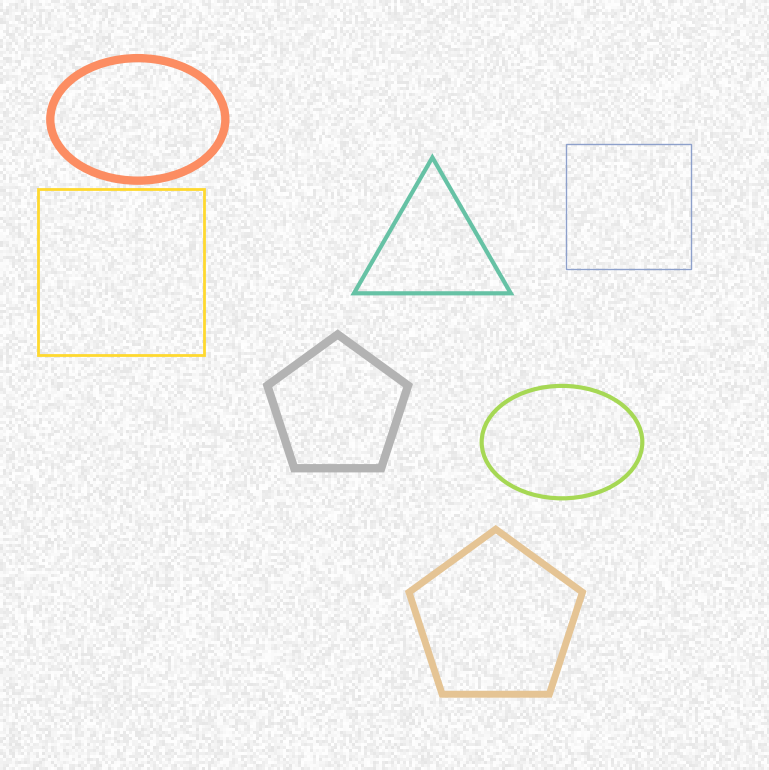[{"shape": "triangle", "thickness": 1.5, "radius": 0.59, "center": [0.562, 0.678]}, {"shape": "oval", "thickness": 3, "radius": 0.57, "center": [0.179, 0.845]}, {"shape": "square", "thickness": 0.5, "radius": 0.4, "center": [0.816, 0.732]}, {"shape": "oval", "thickness": 1.5, "radius": 0.52, "center": [0.73, 0.426]}, {"shape": "square", "thickness": 1, "radius": 0.54, "center": [0.157, 0.647]}, {"shape": "pentagon", "thickness": 2.5, "radius": 0.59, "center": [0.644, 0.194]}, {"shape": "pentagon", "thickness": 3, "radius": 0.48, "center": [0.439, 0.47]}]